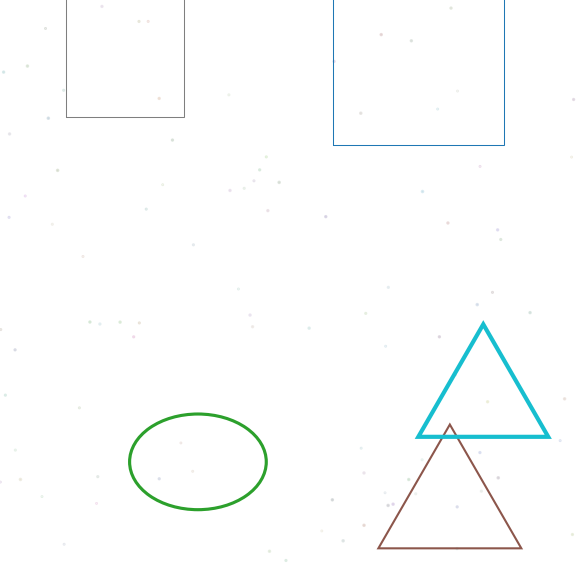[{"shape": "square", "thickness": 0.5, "radius": 0.74, "center": [0.725, 0.897]}, {"shape": "oval", "thickness": 1.5, "radius": 0.59, "center": [0.343, 0.199]}, {"shape": "triangle", "thickness": 1, "radius": 0.71, "center": [0.779, 0.121]}, {"shape": "square", "thickness": 0.5, "radius": 0.51, "center": [0.217, 0.899]}, {"shape": "triangle", "thickness": 2, "radius": 0.65, "center": [0.837, 0.308]}]